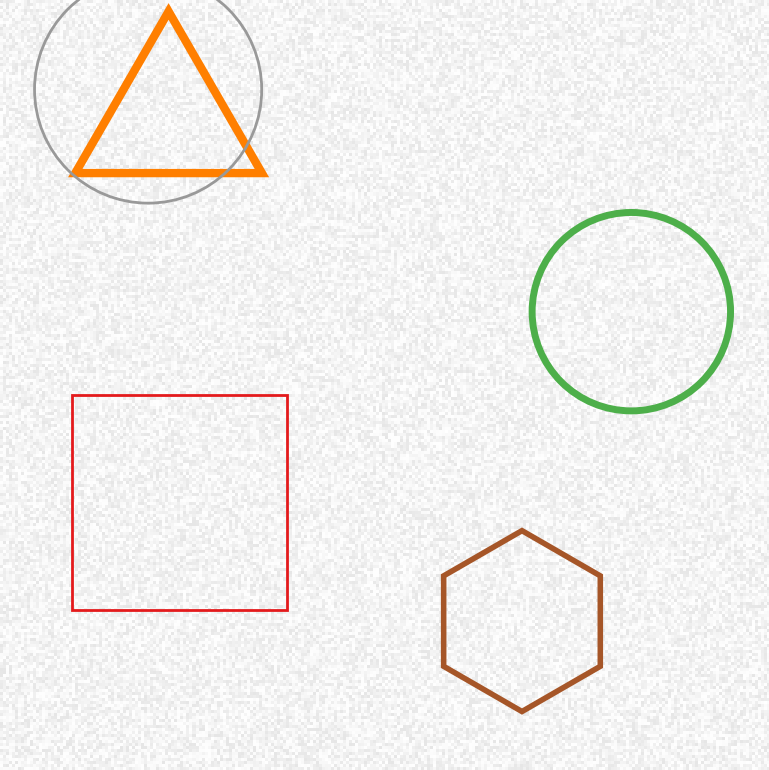[{"shape": "square", "thickness": 1, "radius": 0.7, "center": [0.233, 0.347]}, {"shape": "circle", "thickness": 2.5, "radius": 0.64, "center": [0.82, 0.595]}, {"shape": "triangle", "thickness": 3, "radius": 0.7, "center": [0.219, 0.845]}, {"shape": "hexagon", "thickness": 2, "radius": 0.59, "center": [0.678, 0.193]}, {"shape": "circle", "thickness": 1, "radius": 0.74, "center": [0.192, 0.884]}]